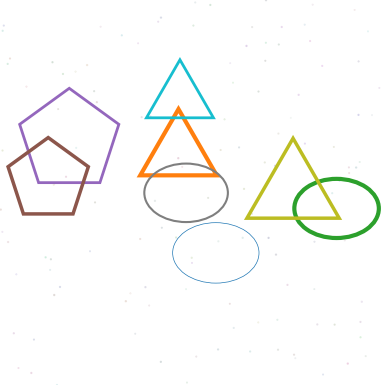[{"shape": "oval", "thickness": 0.5, "radius": 0.56, "center": [0.561, 0.343]}, {"shape": "triangle", "thickness": 3, "radius": 0.57, "center": [0.464, 0.602]}, {"shape": "oval", "thickness": 3, "radius": 0.55, "center": [0.874, 0.459]}, {"shape": "pentagon", "thickness": 2, "radius": 0.68, "center": [0.18, 0.635]}, {"shape": "pentagon", "thickness": 2.5, "radius": 0.55, "center": [0.125, 0.533]}, {"shape": "oval", "thickness": 1.5, "radius": 0.54, "center": [0.483, 0.499]}, {"shape": "triangle", "thickness": 2.5, "radius": 0.69, "center": [0.761, 0.502]}, {"shape": "triangle", "thickness": 2, "radius": 0.5, "center": [0.467, 0.744]}]